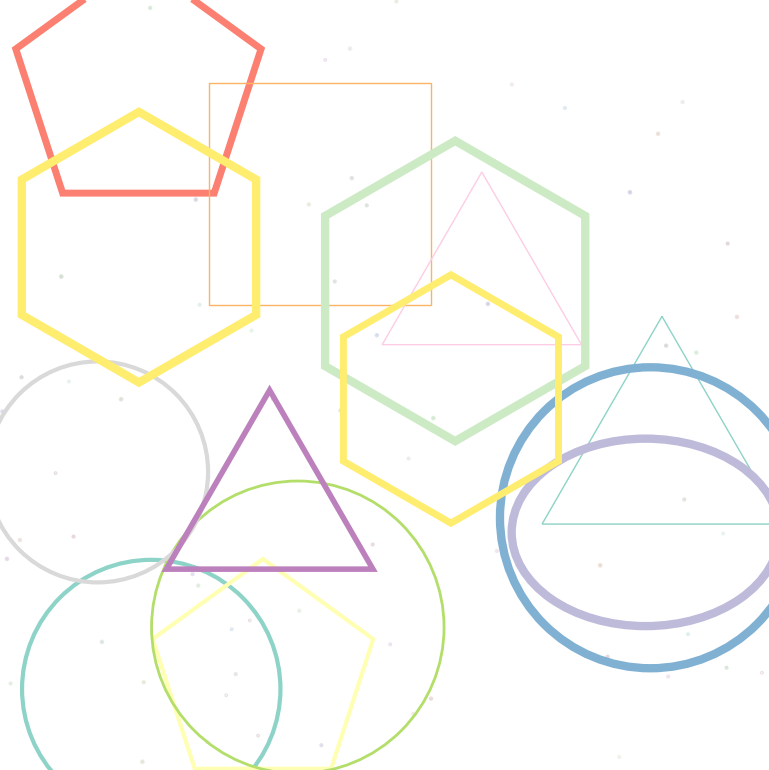[{"shape": "circle", "thickness": 1.5, "radius": 0.84, "center": [0.196, 0.105]}, {"shape": "triangle", "thickness": 0.5, "radius": 0.9, "center": [0.86, 0.409]}, {"shape": "pentagon", "thickness": 1.5, "radius": 0.75, "center": [0.341, 0.124]}, {"shape": "oval", "thickness": 3, "radius": 0.87, "center": [0.838, 0.309]}, {"shape": "pentagon", "thickness": 2.5, "radius": 0.84, "center": [0.18, 0.885]}, {"shape": "circle", "thickness": 3, "radius": 0.98, "center": [0.845, 0.328]}, {"shape": "square", "thickness": 0.5, "radius": 0.72, "center": [0.416, 0.748]}, {"shape": "circle", "thickness": 1, "radius": 0.95, "center": [0.387, 0.185]}, {"shape": "triangle", "thickness": 0.5, "radius": 0.75, "center": [0.626, 0.627]}, {"shape": "circle", "thickness": 1.5, "radius": 0.72, "center": [0.127, 0.387]}, {"shape": "triangle", "thickness": 2, "radius": 0.77, "center": [0.35, 0.338]}, {"shape": "hexagon", "thickness": 3, "radius": 0.98, "center": [0.591, 0.622]}, {"shape": "hexagon", "thickness": 2.5, "radius": 0.81, "center": [0.586, 0.482]}, {"shape": "hexagon", "thickness": 3, "radius": 0.88, "center": [0.181, 0.679]}]